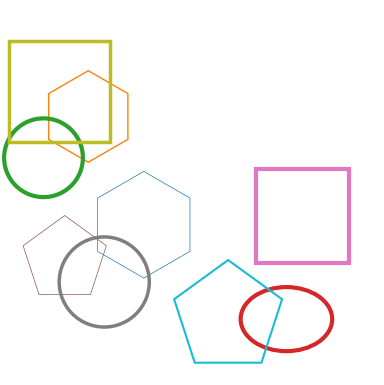[{"shape": "hexagon", "thickness": 0.5, "radius": 0.69, "center": [0.374, 0.416]}, {"shape": "hexagon", "thickness": 1, "radius": 0.59, "center": [0.229, 0.698]}, {"shape": "circle", "thickness": 3, "radius": 0.51, "center": [0.113, 0.59]}, {"shape": "oval", "thickness": 3, "radius": 0.59, "center": [0.744, 0.171]}, {"shape": "pentagon", "thickness": 0.5, "radius": 0.57, "center": [0.168, 0.327]}, {"shape": "square", "thickness": 3, "radius": 0.61, "center": [0.786, 0.439]}, {"shape": "circle", "thickness": 2.5, "radius": 0.58, "center": [0.271, 0.268]}, {"shape": "square", "thickness": 2.5, "radius": 0.66, "center": [0.154, 0.762]}, {"shape": "pentagon", "thickness": 1.5, "radius": 0.74, "center": [0.592, 0.177]}]